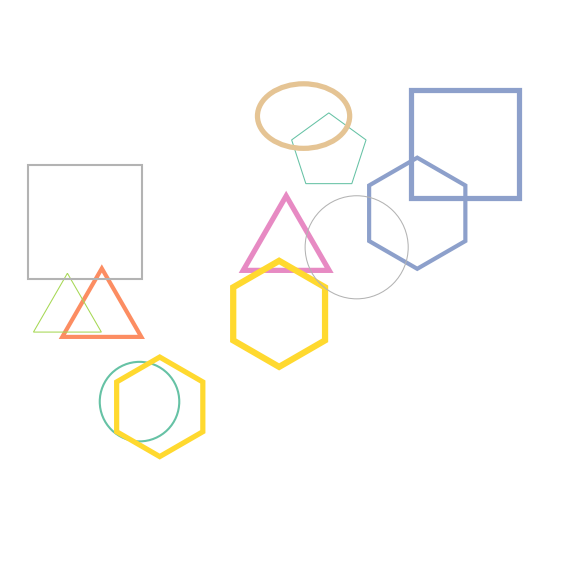[{"shape": "pentagon", "thickness": 0.5, "radius": 0.34, "center": [0.569, 0.736]}, {"shape": "circle", "thickness": 1, "radius": 0.34, "center": [0.242, 0.304]}, {"shape": "triangle", "thickness": 2, "radius": 0.4, "center": [0.176, 0.455]}, {"shape": "hexagon", "thickness": 2, "radius": 0.48, "center": [0.722, 0.63]}, {"shape": "square", "thickness": 2.5, "radius": 0.47, "center": [0.806, 0.75]}, {"shape": "triangle", "thickness": 2.5, "radius": 0.43, "center": [0.496, 0.574]}, {"shape": "triangle", "thickness": 0.5, "radius": 0.34, "center": [0.117, 0.458]}, {"shape": "hexagon", "thickness": 3, "radius": 0.46, "center": [0.483, 0.456]}, {"shape": "hexagon", "thickness": 2.5, "radius": 0.43, "center": [0.277, 0.295]}, {"shape": "oval", "thickness": 2.5, "radius": 0.4, "center": [0.526, 0.798]}, {"shape": "circle", "thickness": 0.5, "radius": 0.45, "center": [0.618, 0.571]}, {"shape": "square", "thickness": 1, "radius": 0.49, "center": [0.147, 0.615]}]